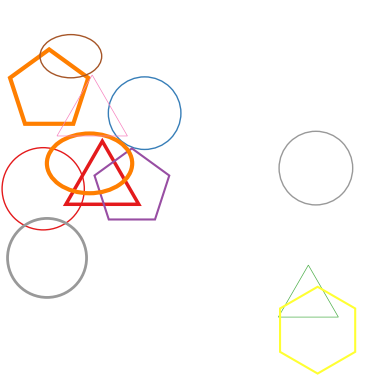[{"shape": "triangle", "thickness": 2.5, "radius": 0.55, "center": [0.266, 0.524]}, {"shape": "circle", "thickness": 1, "radius": 0.53, "center": [0.112, 0.51]}, {"shape": "circle", "thickness": 1, "radius": 0.47, "center": [0.376, 0.706]}, {"shape": "triangle", "thickness": 0.5, "radius": 0.45, "center": [0.801, 0.221]}, {"shape": "pentagon", "thickness": 1.5, "radius": 0.51, "center": [0.343, 0.513]}, {"shape": "oval", "thickness": 3, "radius": 0.55, "center": [0.233, 0.576]}, {"shape": "pentagon", "thickness": 3, "radius": 0.53, "center": [0.128, 0.765]}, {"shape": "hexagon", "thickness": 1.5, "radius": 0.56, "center": [0.825, 0.142]}, {"shape": "oval", "thickness": 1, "radius": 0.4, "center": [0.184, 0.854]}, {"shape": "triangle", "thickness": 0.5, "radius": 0.53, "center": [0.239, 0.7]}, {"shape": "circle", "thickness": 1, "radius": 0.48, "center": [0.82, 0.563]}, {"shape": "circle", "thickness": 2, "radius": 0.51, "center": [0.122, 0.33]}]